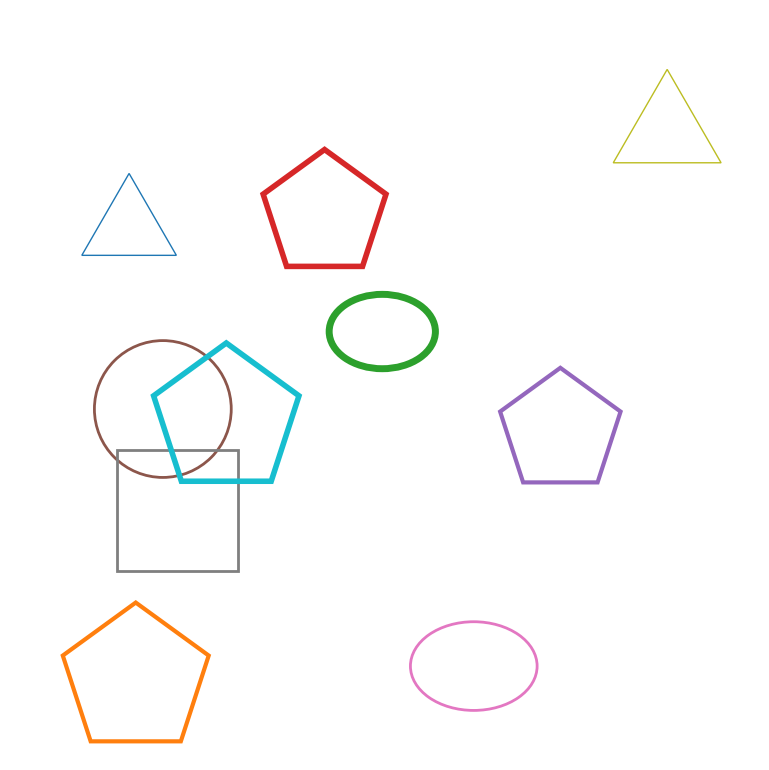[{"shape": "triangle", "thickness": 0.5, "radius": 0.35, "center": [0.168, 0.704]}, {"shape": "pentagon", "thickness": 1.5, "radius": 0.5, "center": [0.176, 0.118]}, {"shape": "oval", "thickness": 2.5, "radius": 0.34, "center": [0.496, 0.569]}, {"shape": "pentagon", "thickness": 2, "radius": 0.42, "center": [0.422, 0.722]}, {"shape": "pentagon", "thickness": 1.5, "radius": 0.41, "center": [0.728, 0.44]}, {"shape": "circle", "thickness": 1, "radius": 0.44, "center": [0.211, 0.469]}, {"shape": "oval", "thickness": 1, "radius": 0.41, "center": [0.615, 0.135]}, {"shape": "square", "thickness": 1, "radius": 0.39, "center": [0.23, 0.337]}, {"shape": "triangle", "thickness": 0.5, "radius": 0.4, "center": [0.866, 0.829]}, {"shape": "pentagon", "thickness": 2, "radius": 0.5, "center": [0.294, 0.455]}]